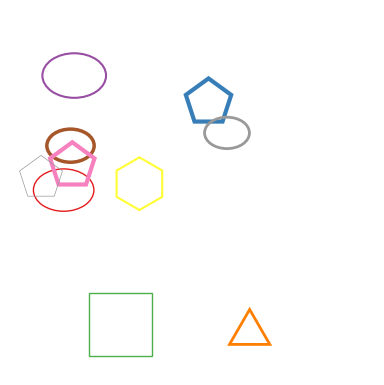[{"shape": "oval", "thickness": 1, "radius": 0.39, "center": [0.165, 0.506]}, {"shape": "pentagon", "thickness": 3, "radius": 0.31, "center": [0.542, 0.734]}, {"shape": "square", "thickness": 1, "radius": 0.41, "center": [0.313, 0.157]}, {"shape": "oval", "thickness": 1.5, "radius": 0.41, "center": [0.193, 0.804]}, {"shape": "triangle", "thickness": 2, "radius": 0.3, "center": [0.648, 0.136]}, {"shape": "hexagon", "thickness": 1.5, "radius": 0.34, "center": [0.362, 0.523]}, {"shape": "oval", "thickness": 2.5, "radius": 0.31, "center": [0.183, 0.622]}, {"shape": "pentagon", "thickness": 3, "radius": 0.3, "center": [0.188, 0.57]}, {"shape": "pentagon", "thickness": 0.5, "radius": 0.29, "center": [0.107, 0.538]}, {"shape": "oval", "thickness": 2, "radius": 0.29, "center": [0.59, 0.655]}]